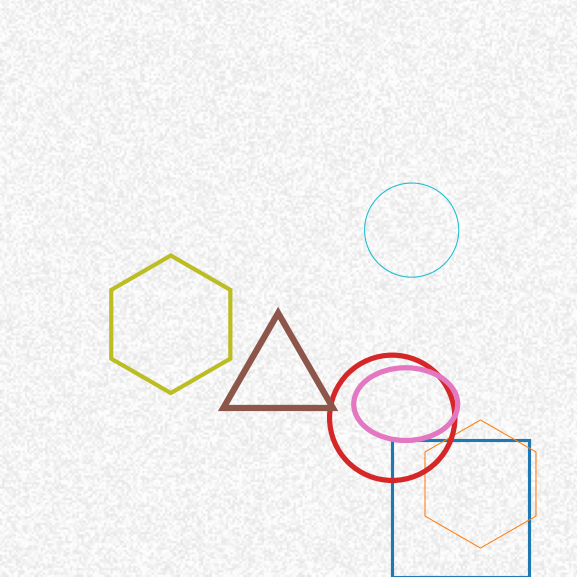[{"shape": "square", "thickness": 1.5, "radius": 0.59, "center": [0.797, 0.118]}, {"shape": "hexagon", "thickness": 0.5, "radius": 0.55, "center": [0.832, 0.161]}, {"shape": "circle", "thickness": 2.5, "radius": 0.54, "center": [0.679, 0.276]}, {"shape": "triangle", "thickness": 3, "radius": 0.55, "center": [0.482, 0.347]}, {"shape": "oval", "thickness": 2.5, "radius": 0.45, "center": [0.703, 0.299]}, {"shape": "hexagon", "thickness": 2, "radius": 0.6, "center": [0.296, 0.438]}, {"shape": "circle", "thickness": 0.5, "radius": 0.41, "center": [0.713, 0.601]}]